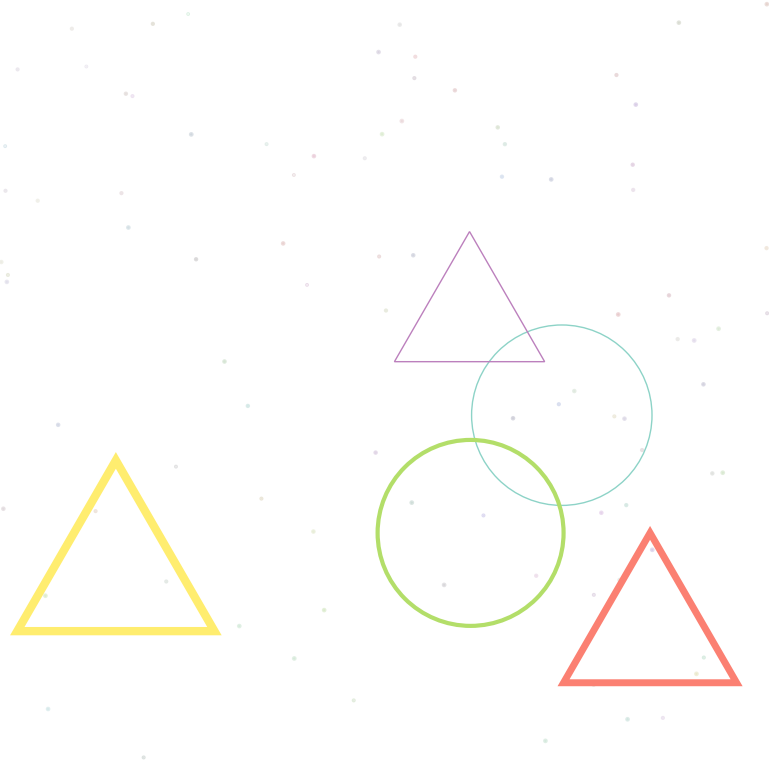[{"shape": "circle", "thickness": 0.5, "radius": 0.59, "center": [0.73, 0.461]}, {"shape": "triangle", "thickness": 2.5, "radius": 0.65, "center": [0.844, 0.178]}, {"shape": "circle", "thickness": 1.5, "radius": 0.6, "center": [0.611, 0.308]}, {"shape": "triangle", "thickness": 0.5, "radius": 0.56, "center": [0.61, 0.587]}, {"shape": "triangle", "thickness": 3, "radius": 0.74, "center": [0.15, 0.254]}]